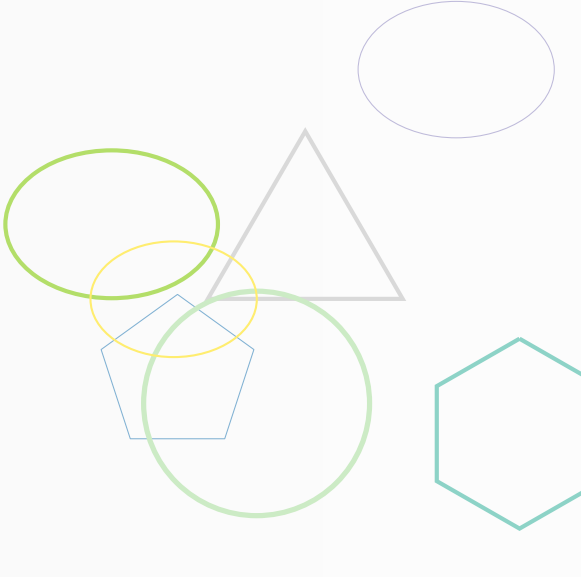[{"shape": "hexagon", "thickness": 2, "radius": 0.82, "center": [0.894, 0.248]}, {"shape": "oval", "thickness": 0.5, "radius": 0.84, "center": [0.785, 0.879]}, {"shape": "pentagon", "thickness": 0.5, "radius": 0.69, "center": [0.305, 0.351]}, {"shape": "oval", "thickness": 2, "radius": 0.91, "center": [0.192, 0.611]}, {"shape": "triangle", "thickness": 2, "radius": 0.97, "center": [0.525, 0.578]}, {"shape": "circle", "thickness": 2.5, "radius": 0.97, "center": [0.441, 0.301]}, {"shape": "oval", "thickness": 1, "radius": 0.72, "center": [0.299, 0.481]}]